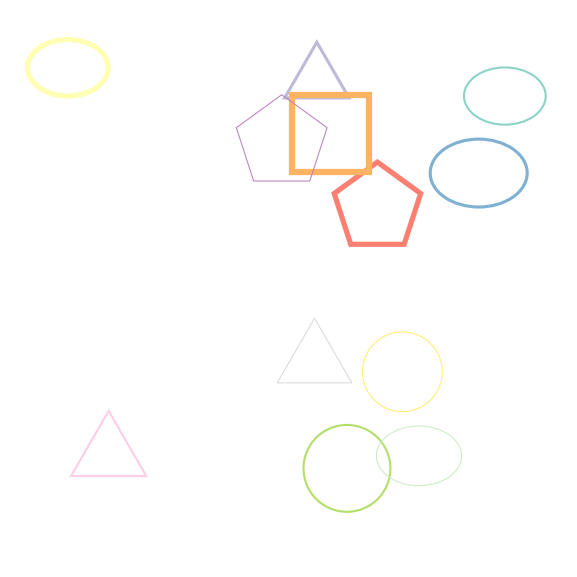[{"shape": "oval", "thickness": 1, "radius": 0.35, "center": [0.874, 0.833]}, {"shape": "oval", "thickness": 2.5, "radius": 0.35, "center": [0.117, 0.882]}, {"shape": "triangle", "thickness": 1.5, "radius": 0.32, "center": [0.549, 0.862]}, {"shape": "pentagon", "thickness": 2.5, "radius": 0.39, "center": [0.654, 0.64]}, {"shape": "oval", "thickness": 1.5, "radius": 0.42, "center": [0.829, 0.699]}, {"shape": "square", "thickness": 3, "radius": 0.33, "center": [0.572, 0.768]}, {"shape": "circle", "thickness": 1, "radius": 0.38, "center": [0.601, 0.188]}, {"shape": "triangle", "thickness": 1, "radius": 0.38, "center": [0.188, 0.212]}, {"shape": "triangle", "thickness": 0.5, "radius": 0.37, "center": [0.545, 0.373]}, {"shape": "pentagon", "thickness": 0.5, "radius": 0.41, "center": [0.488, 0.752]}, {"shape": "oval", "thickness": 0.5, "radius": 0.37, "center": [0.725, 0.21]}, {"shape": "circle", "thickness": 0.5, "radius": 0.35, "center": [0.697, 0.355]}]